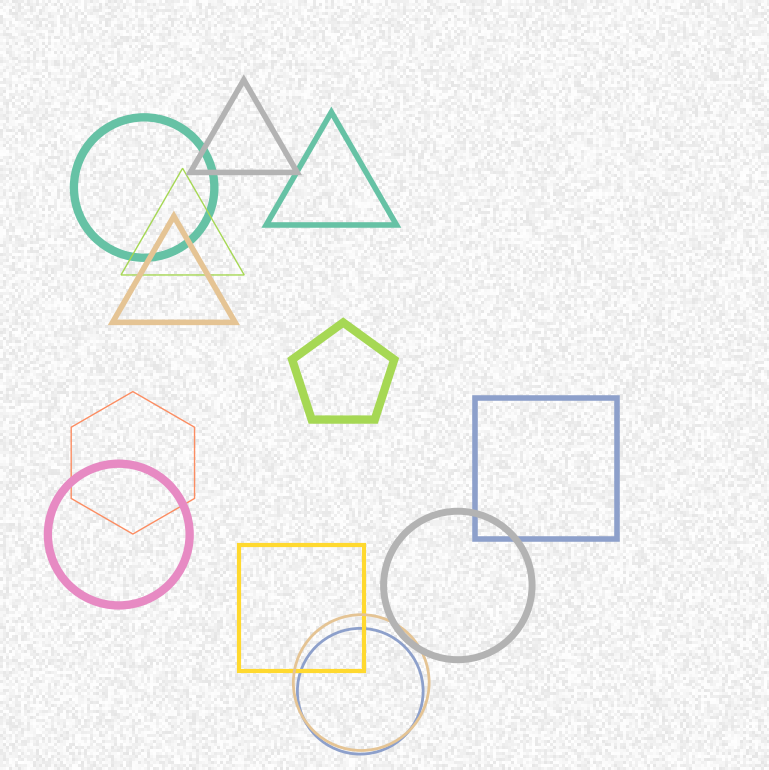[{"shape": "circle", "thickness": 3, "radius": 0.46, "center": [0.187, 0.756]}, {"shape": "triangle", "thickness": 2, "radius": 0.49, "center": [0.43, 0.757]}, {"shape": "hexagon", "thickness": 0.5, "radius": 0.46, "center": [0.173, 0.399]}, {"shape": "square", "thickness": 2, "radius": 0.46, "center": [0.709, 0.391]}, {"shape": "circle", "thickness": 1, "radius": 0.41, "center": [0.468, 0.102]}, {"shape": "circle", "thickness": 3, "radius": 0.46, "center": [0.154, 0.306]}, {"shape": "pentagon", "thickness": 3, "radius": 0.35, "center": [0.446, 0.511]}, {"shape": "triangle", "thickness": 0.5, "radius": 0.46, "center": [0.237, 0.689]}, {"shape": "square", "thickness": 1.5, "radius": 0.41, "center": [0.391, 0.21]}, {"shape": "circle", "thickness": 1, "radius": 0.44, "center": [0.469, 0.114]}, {"shape": "triangle", "thickness": 2, "radius": 0.46, "center": [0.226, 0.627]}, {"shape": "circle", "thickness": 2.5, "radius": 0.48, "center": [0.595, 0.24]}, {"shape": "triangle", "thickness": 2, "radius": 0.4, "center": [0.317, 0.816]}]